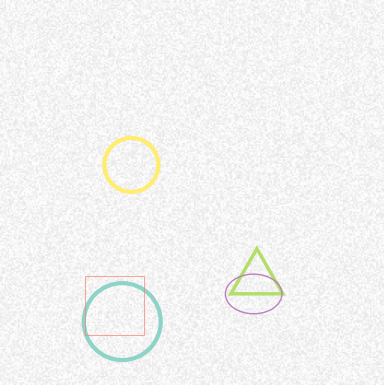[{"shape": "circle", "thickness": 3, "radius": 0.5, "center": [0.318, 0.165]}, {"shape": "square", "thickness": 0.5, "radius": 0.38, "center": [0.298, 0.207]}, {"shape": "triangle", "thickness": 2.5, "radius": 0.39, "center": [0.667, 0.276]}, {"shape": "oval", "thickness": 1, "radius": 0.37, "center": [0.659, 0.236]}, {"shape": "circle", "thickness": 3, "radius": 0.35, "center": [0.341, 0.572]}]